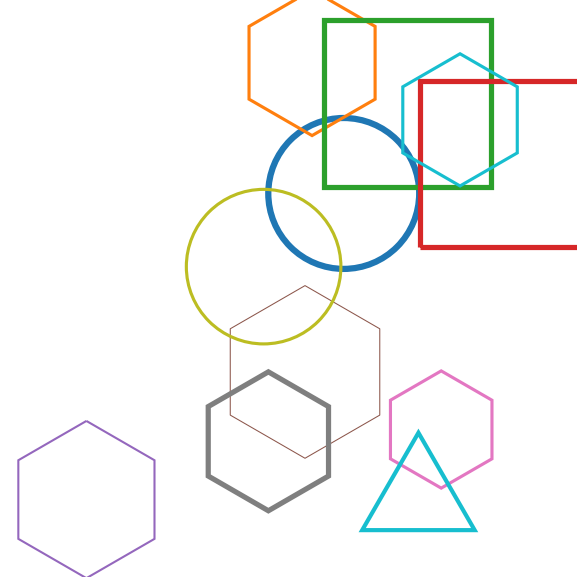[{"shape": "circle", "thickness": 3, "radius": 0.65, "center": [0.595, 0.664]}, {"shape": "hexagon", "thickness": 1.5, "radius": 0.63, "center": [0.54, 0.89]}, {"shape": "square", "thickness": 2.5, "radius": 0.72, "center": [0.705, 0.819]}, {"shape": "square", "thickness": 2.5, "radius": 0.72, "center": [0.871, 0.715]}, {"shape": "hexagon", "thickness": 1, "radius": 0.68, "center": [0.15, 0.134]}, {"shape": "hexagon", "thickness": 0.5, "radius": 0.75, "center": [0.528, 0.355]}, {"shape": "hexagon", "thickness": 1.5, "radius": 0.51, "center": [0.764, 0.255]}, {"shape": "hexagon", "thickness": 2.5, "radius": 0.6, "center": [0.465, 0.235]}, {"shape": "circle", "thickness": 1.5, "radius": 0.67, "center": [0.456, 0.537]}, {"shape": "triangle", "thickness": 2, "radius": 0.56, "center": [0.725, 0.137]}, {"shape": "hexagon", "thickness": 1.5, "radius": 0.57, "center": [0.797, 0.792]}]